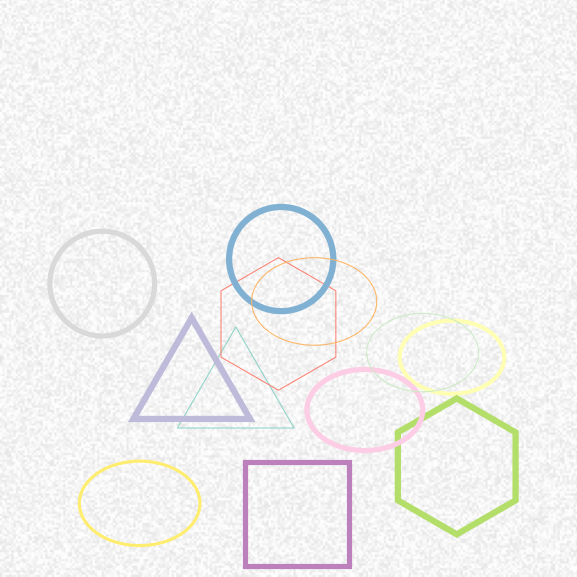[{"shape": "triangle", "thickness": 0.5, "radius": 0.58, "center": [0.408, 0.316]}, {"shape": "oval", "thickness": 2, "radius": 0.45, "center": [0.783, 0.381]}, {"shape": "triangle", "thickness": 3, "radius": 0.58, "center": [0.332, 0.332]}, {"shape": "hexagon", "thickness": 0.5, "radius": 0.57, "center": [0.482, 0.438]}, {"shape": "circle", "thickness": 3, "radius": 0.45, "center": [0.487, 0.551]}, {"shape": "oval", "thickness": 0.5, "radius": 0.54, "center": [0.544, 0.477]}, {"shape": "hexagon", "thickness": 3, "radius": 0.59, "center": [0.791, 0.192]}, {"shape": "oval", "thickness": 2.5, "radius": 0.5, "center": [0.632, 0.289]}, {"shape": "circle", "thickness": 2.5, "radius": 0.45, "center": [0.177, 0.508]}, {"shape": "square", "thickness": 2.5, "radius": 0.45, "center": [0.514, 0.109]}, {"shape": "oval", "thickness": 0.5, "radius": 0.48, "center": [0.732, 0.389]}, {"shape": "oval", "thickness": 1.5, "radius": 0.52, "center": [0.242, 0.128]}]